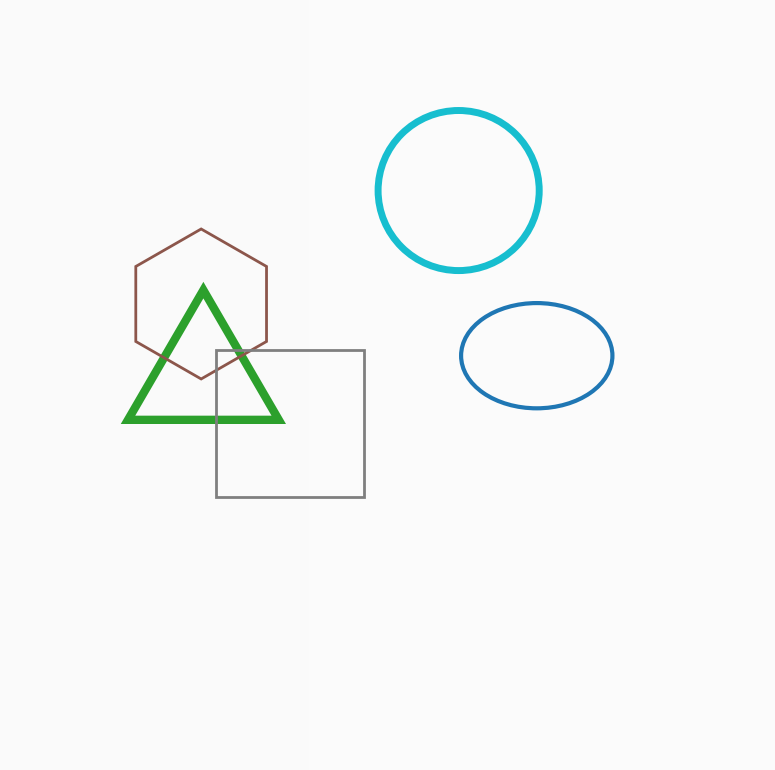[{"shape": "oval", "thickness": 1.5, "radius": 0.49, "center": [0.693, 0.538]}, {"shape": "triangle", "thickness": 3, "radius": 0.56, "center": [0.262, 0.511]}, {"shape": "hexagon", "thickness": 1, "radius": 0.49, "center": [0.26, 0.605]}, {"shape": "square", "thickness": 1, "radius": 0.48, "center": [0.374, 0.45]}, {"shape": "circle", "thickness": 2.5, "radius": 0.52, "center": [0.592, 0.753]}]